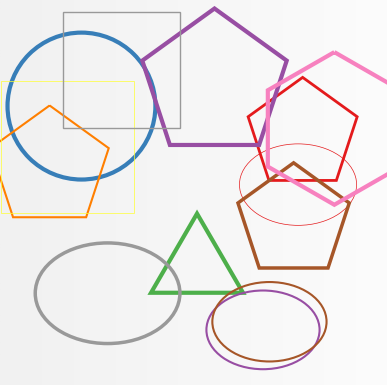[{"shape": "pentagon", "thickness": 2, "radius": 0.74, "center": [0.781, 0.651]}, {"shape": "oval", "thickness": 0.5, "radius": 0.76, "center": [0.769, 0.52]}, {"shape": "circle", "thickness": 3, "radius": 0.95, "center": [0.21, 0.724]}, {"shape": "triangle", "thickness": 3, "radius": 0.69, "center": [0.508, 0.308]}, {"shape": "pentagon", "thickness": 3, "radius": 0.98, "center": [0.554, 0.782]}, {"shape": "oval", "thickness": 1.5, "radius": 0.73, "center": [0.679, 0.143]}, {"shape": "pentagon", "thickness": 1.5, "radius": 0.8, "center": [0.128, 0.566]}, {"shape": "square", "thickness": 0.5, "radius": 0.86, "center": [0.174, 0.618]}, {"shape": "pentagon", "thickness": 2.5, "radius": 0.75, "center": [0.758, 0.426]}, {"shape": "oval", "thickness": 1.5, "radius": 0.74, "center": [0.695, 0.164]}, {"shape": "hexagon", "thickness": 3, "radius": 0.99, "center": [0.863, 0.666]}, {"shape": "oval", "thickness": 2.5, "radius": 0.93, "center": [0.278, 0.238]}, {"shape": "square", "thickness": 1, "radius": 0.75, "center": [0.314, 0.817]}]